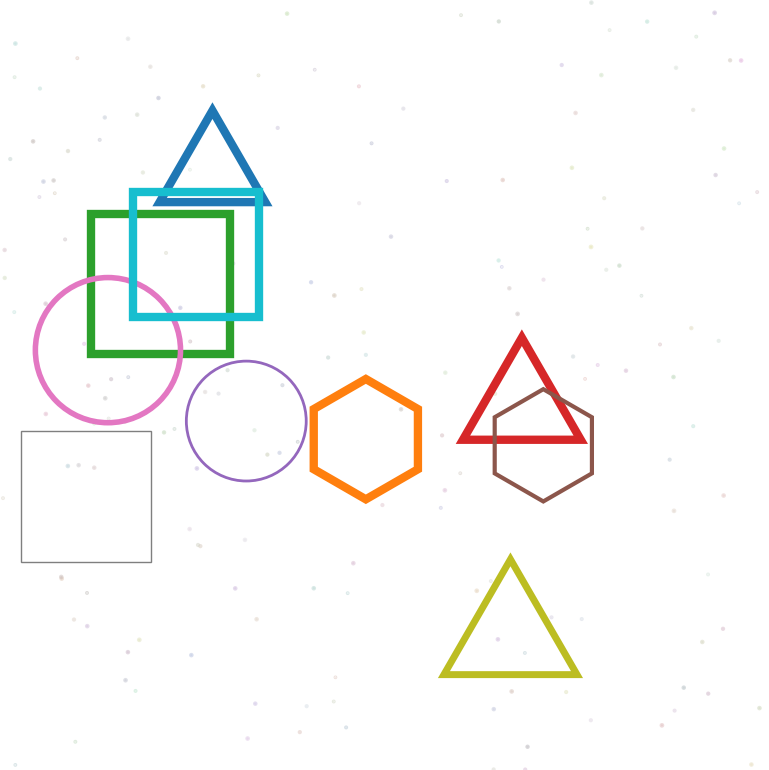[{"shape": "triangle", "thickness": 3, "radius": 0.4, "center": [0.276, 0.777]}, {"shape": "hexagon", "thickness": 3, "radius": 0.39, "center": [0.475, 0.43]}, {"shape": "square", "thickness": 3, "radius": 0.45, "center": [0.208, 0.631]}, {"shape": "triangle", "thickness": 3, "radius": 0.44, "center": [0.678, 0.473]}, {"shape": "circle", "thickness": 1, "radius": 0.39, "center": [0.32, 0.453]}, {"shape": "hexagon", "thickness": 1.5, "radius": 0.36, "center": [0.706, 0.422]}, {"shape": "circle", "thickness": 2, "radius": 0.47, "center": [0.14, 0.545]}, {"shape": "square", "thickness": 0.5, "radius": 0.42, "center": [0.112, 0.355]}, {"shape": "triangle", "thickness": 2.5, "radius": 0.5, "center": [0.663, 0.174]}, {"shape": "square", "thickness": 3, "radius": 0.41, "center": [0.254, 0.67]}]